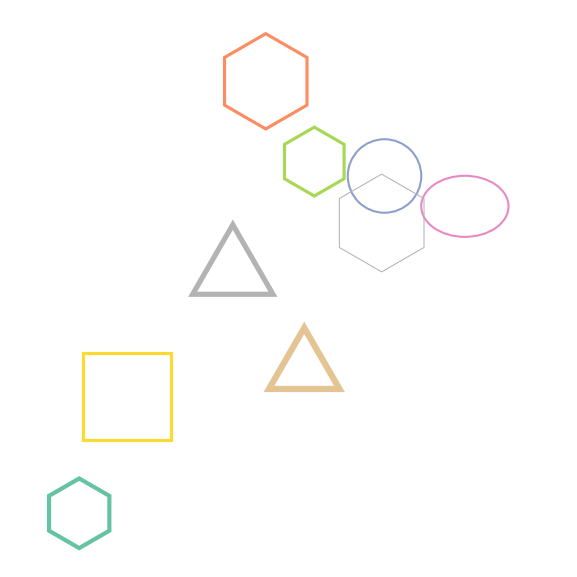[{"shape": "hexagon", "thickness": 2, "radius": 0.3, "center": [0.137, 0.11]}, {"shape": "hexagon", "thickness": 1.5, "radius": 0.41, "center": [0.46, 0.858]}, {"shape": "circle", "thickness": 1, "radius": 0.32, "center": [0.666, 0.694]}, {"shape": "oval", "thickness": 1, "radius": 0.38, "center": [0.805, 0.642]}, {"shape": "hexagon", "thickness": 1.5, "radius": 0.3, "center": [0.544, 0.719]}, {"shape": "square", "thickness": 1.5, "radius": 0.38, "center": [0.22, 0.313]}, {"shape": "triangle", "thickness": 3, "radius": 0.35, "center": [0.527, 0.361]}, {"shape": "triangle", "thickness": 2.5, "radius": 0.4, "center": [0.403, 0.53]}, {"shape": "hexagon", "thickness": 0.5, "radius": 0.42, "center": [0.661, 0.613]}]